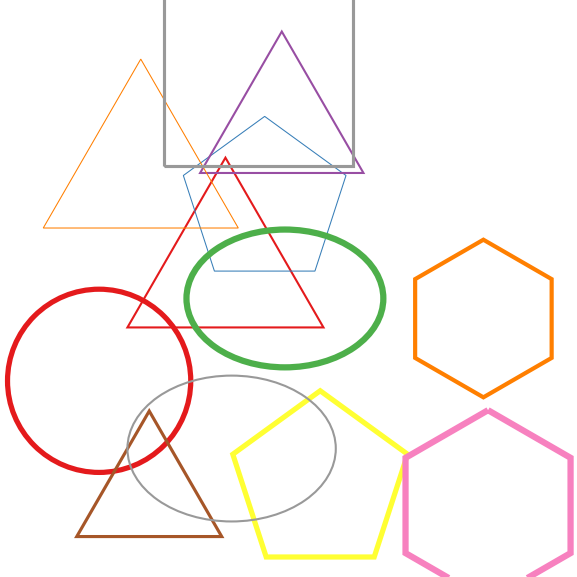[{"shape": "circle", "thickness": 2.5, "radius": 0.79, "center": [0.172, 0.34]}, {"shape": "triangle", "thickness": 1, "radius": 0.98, "center": [0.39, 0.53]}, {"shape": "pentagon", "thickness": 0.5, "radius": 0.74, "center": [0.458, 0.65]}, {"shape": "oval", "thickness": 3, "radius": 0.85, "center": [0.493, 0.482]}, {"shape": "triangle", "thickness": 1, "radius": 0.82, "center": [0.488, 0.781]}, {"shape": "hexagon", "thickness": 2, "radius": 0.68, "center": [0.837, 0.448]}, {"shape": "triangle", "thickness": 0.5, "radius": 0.97, "center": [0.244, 0.702]}, {"shape": "pentagon", "thickness": 2.5, "radius": 0.8, "center": [0.554, 0.163]}, {"shape": "triangle", "thickness": 1.5, "radius": 0.72, "center": [0.258, 0.142]}, {"shape": "hexagon", "thickness": 3, "radius": 0.82, "center": [0.845, 0.124]}, {"shape": "square", "thickness": 1.5, "radius": 0.82, "center": [0.448, 0.876]}, {"shape": "oval", "thickness": 1, "radius": 0.9, "center": [0.401, 0.222]}]